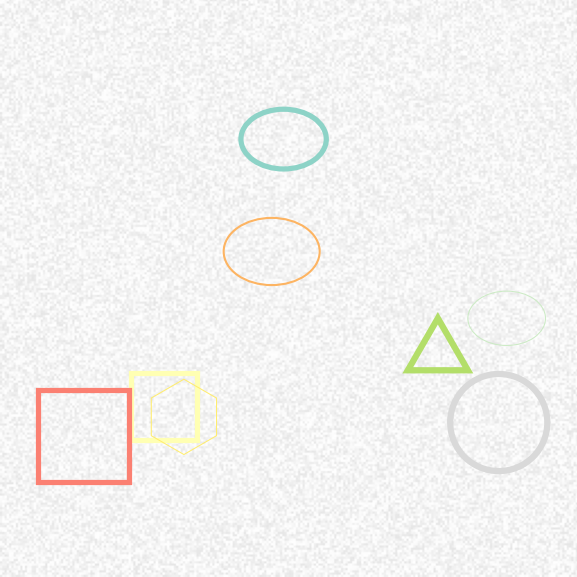[{"shape": "oval", "thickness": 2.5, "radius": 0.37, "center": [0.491, 0.758]}, {"shape": "square", "thickness": 2.5, "radius": 0.29, "center": [0.285, 0.295]}, {"shape": "square", "thickness": 2.5, "radius": 0.4, "center": [0.145, 0.244]}, {"shape": "oval", "thickness": 1, "radius": 0.42, "center": [0.47, 0.564]}, {"shape": "triangle", "thickness": 3, "radius": 0.3, "center": [0.758, 0.388]}, {"shape": "circle", "thickness": 3, "radius": 0.42, "center": [0.864, 0.267]}, {"shape": "oval", "thickness": 0.5, "radius": 0.34, "center": [0.877, 0.448]}, {"shape": "hexagon", "thickness": 0.5, "radius": 0.33, "center": [0.318, 0.277]}]